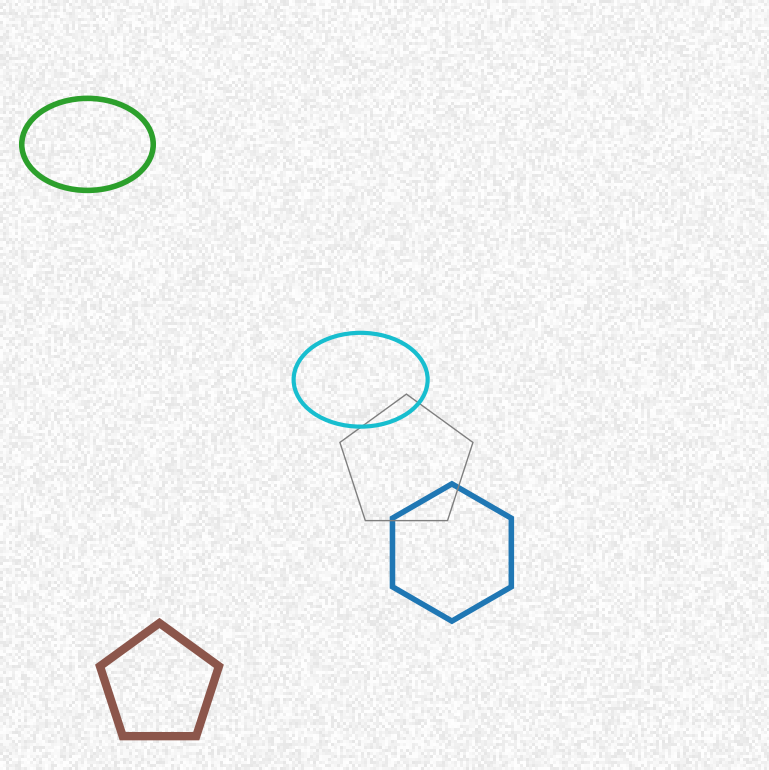[{"shape": "hexagon", "thickness": 2, "radius": 0.45, "center": [0.587, 0.282]}, {"shape": "oval", "thickness": 2, "radius": 0.43, "center": [0.114, 0.813]}, {"shape": "pentagon", "thickness": 3, "radius": 0.41, "center": [0.207, 0.11]}, {"shape": "pentagon", "thickness": 0.5, "radius": 0.45, "center": [0.528, 0.397]}, {"shape": "oval", "thickness": 1.5, "radius": 0.44, "center": [0.468, 0.507]}]